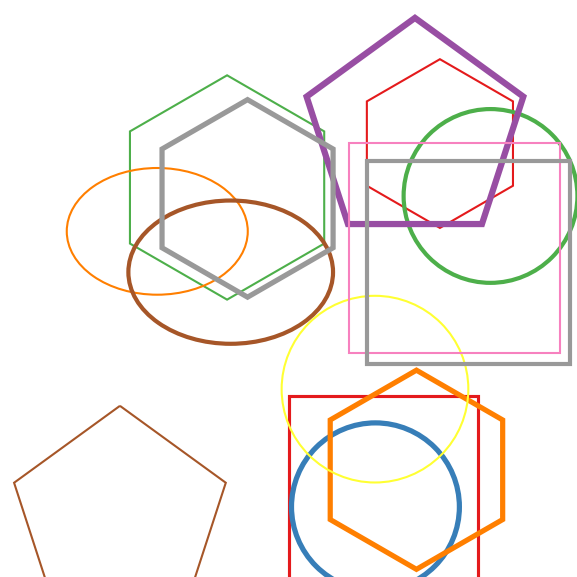[{"shape": "hexagon", "thickness": 1, "radius": 0.73, "center": [0.762, 0.751]}, {"shape": "square", "thickness": 1.5, "radius": 0.82, "center": [0.665, 0.149]}, {"shape": "circle", "thickness": 2.5, "radius": 0.73, "center": [0.65, 0.122]}, {"shape": "hexagon", "thickness": 1, "radius": 0.97, "center": [0.393, 0.675]}, {"shape": "circle", "thickness": 2, "radius": 0.75, "center": [0.849, 0.66]}, {"shape": "pentagon", "thickness": 3, "radius": 0.99, "center": [0.719, 0.771]}, {"shape": "oval", "thickness": 1, "radius": 0.78, "center": [0.272, 0.599]}, {"shape": "hexagon", "thickness": 2.5, "radius": 0.86, "center": [0.721, 0.186]}, {"shape": "circle", "thickness": 1, "radius": 0.81, "center": [0.649, 0.325]}, {"shape": "pentagon", "thickness": 1, "radius": 0.96, "center": [0.208, 0.104]}, {"shape": "oval", "thickness": 2, "radius": 0.89, "center": [0.4, 0.528]}, {"shape": "square", "thickness": 1, "radius": 0.91, "center": [0.787, 0.57]}, {"shape": "hexagon", "thickness": 2.5, "radius": 0.86, "center": [0.429, 0.656]}, {"shape": "square", "thickness": 2, "radius": 0.88, "center": [0.812, 0.545]}]